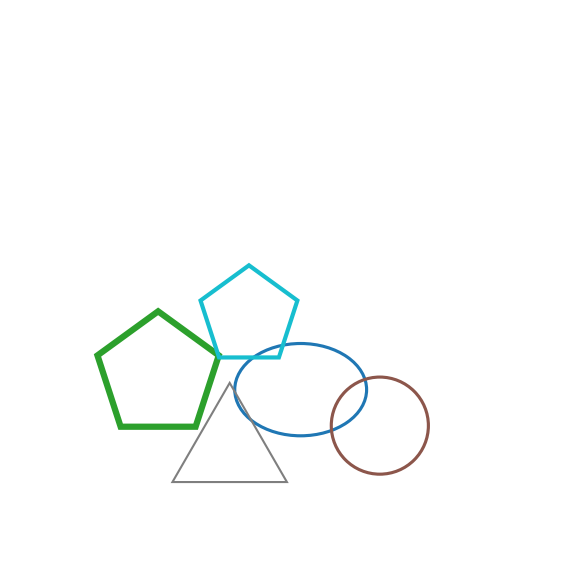[{"shape": "oval", "thickness": 1.5, "radius": 0.57, "center": [0.521, 0.324]}, {"shape": "pentagon", "thickness": 3, "radius": 0.55, "center": [0.274, 0.35]}, {"shape": "circle", "thickness": 1.5, "radius": 0.42, "center": [0.658, 0.262]}, {"shape": "triangle", "thickness": 1, "radius": 0.57, "center": [0.398, 0.222]}, {"shape": "pentagon", "thickness": 2, "radius": 0.44, "center": [0.431, 0.451]}]